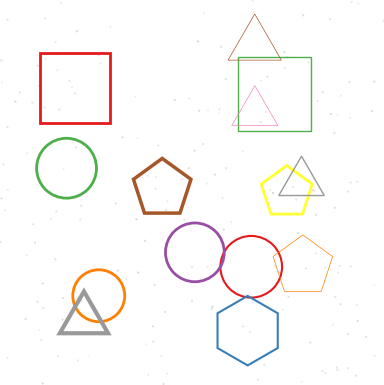[{"shape": "circle", "thickness": 1.5, "radius": 0.4, "center": [0.653, 0.307]}, {"shape": "square", "thickness": 2, "radius": 0.46, "center": [0.195, 0.771]}, {"shape": "hexagon", "thickness": 1.5, "radius": 0.45, "center": [0.643, 0.141]}, {"shape": "circle", "thickness": 2, "radius": 0.39, "center": [0.173, 0.563]}, {"shape": "square", "thickness": 1, "radius": 0.48, "center": [0.713, 0.755]}, {"shape": "circle", "thickness": 2, "radius": 0.38, "center": [0.506, 0.345]}, {"shape": "pentagon", "thickness": 0.5, "radius": 0.41, "center": [0.787, 0.309]}, {"shape": "circle", "thickness": 2, "radius": 0.34, "center": [0.257, 0.232]}, {"shape": "pentagon", "thickness": 2, "radius": 0.35, "center": [0.745, 0.5]}, {"shape": "pentagon", "thickness": 2.5, "radius": 0.39, "center": [0.421, 0.51]}, {"shape": "triangle", "thickness": 0.5, "radius": 0.4, "center": [0.662, 0.884]}, {"shape": "triangle", "thickness": 0.5, "radius": 0.35, "center": [0.662, 0.708]}, {"shape": "triangle", "thickness": 3, "radius": 0.36, "center": [0.218, 0.171]}, {"shape": "triangle", "thickness": 1, "radius": 0.34, "center": [0.783, 0.526]}]